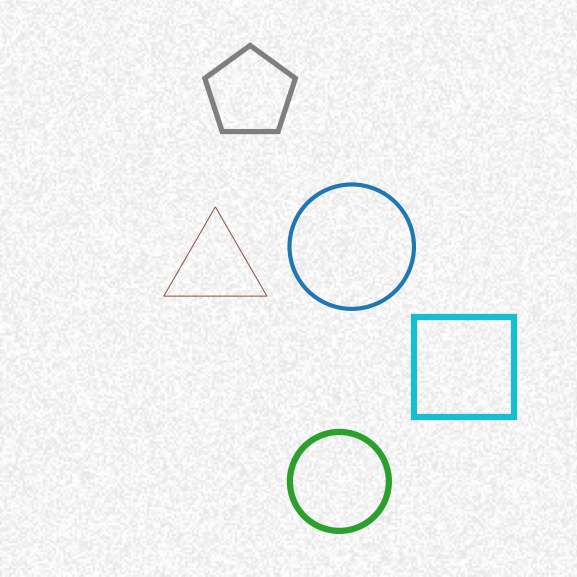[{"shape": "circle", "thickness": 2, "radius": 0.54, "center": [0.609, 0.572]}, {"shape": "circle", "thickness": 3, "radius": 0.43, "center": [0.588, 0.166]}, {"shape": "triangle", "thickness": 0.5, "radius": 0.52, "center": [0.373, 0.538]}, {"shape": "pentagon", "thickness": 2.5, "radius": 0.41, "center": [0.433, 0.838]}, {"shape": "square", "thickness": 3, "radius": 0.43, "center": [0.803, 0.363]}]